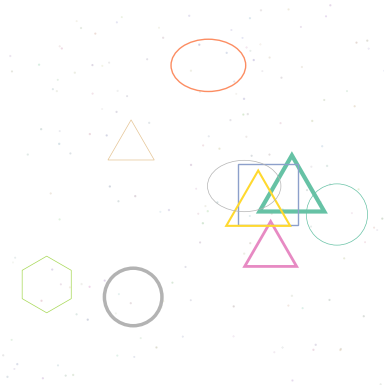[{"shape": "triangle", "thickness": 3, "radius": 0.49, "center": [0.758, 0.499]}, {"shape": "circle", "thickness": 0.5, "radius": 0.4, "center": [0.875, 0.443]}, {"shape": "oval", "thickness": 1, "radius": 0.48, "center": [0.541, 0.83]}, {"shape": "square", "thickness": 1, "radius": 0.4, "center": [0.696, 0.494]}, {"shape": "triangle", "thickness": 2, "radius": 0.39, "center": [0.703, 0.347]}, {"shape": "hexagon", "thickness": 0.5, "radius": 0.37, "center": [0.121, 0.261]}, {"shape": "triangle", "thickness": 1.5, "radius": 0.48, "center": [0.671, 0.461]}, {"shape": "triangle", "thickness": 0.5, "radius": 0.35, "center": [0.341, 0.619]}, {"shape": "circle", "thickness": 2.5, "radius": 0.37, "center": [0.346, 0.229]}, {"shape": "oval", "thickness": 0.5, "radius": 0.48, "center": [0.634, 0.517]}]